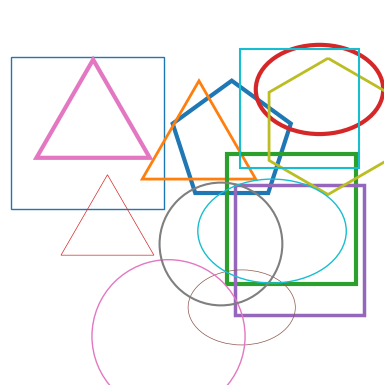[{"shape": "pentagon", "thickness": 3, "radius": 0.81, "center": [0.602, 0.629]}, {"shape": "square", "thickness": 1, "radius": 0.99, "center": [0.227, 0.655]}, {"shape": "triangle", "thickness": 2, "radius": 0.85, "center": [0.517, 0.62]}, {"shape": "square", "thickness": 3, "radius": 0.84, "center": [0.757, 0.431]}, {"shape": "triangle", "thickness": 0.5, "radius": 0.7, "center": [0.279, 0.407]}, {"shape": "oval", "thickness": 3, "radius": 0.83, "center": [0.83, 0.768]}, {"shape": "square", "thickness": 2.5, "radius": 0.84, "center": [0.778, 0.35]}, {"shape": "oval", "thickness": 0.5, "radius": 0.7, "center": [0.628, 0.202]}, {"shape": "circle", "thickness": 1, "radius": 0.99, "center": [0.438, 0.127]}, {"shape": "triangle", "thickness": 3, "radius": 0.85, "center": [0.242, 0.675]}, {"shape": "circle", "thickness": 1.5, "radius": 0.8, "center": [0.574, 0.366]}, {"shape": "hexagon", "thickness": 2, "radius": 0.88, "center": [0.852, 0.672]}, {"shape": "square", "thickness": 1.5, "radius": 0.77, "center": [0.777, 0.719]}, {"shape": "oval", "thickness": 1, "radius": 0.96, "center": [0.707, 0.4]}]